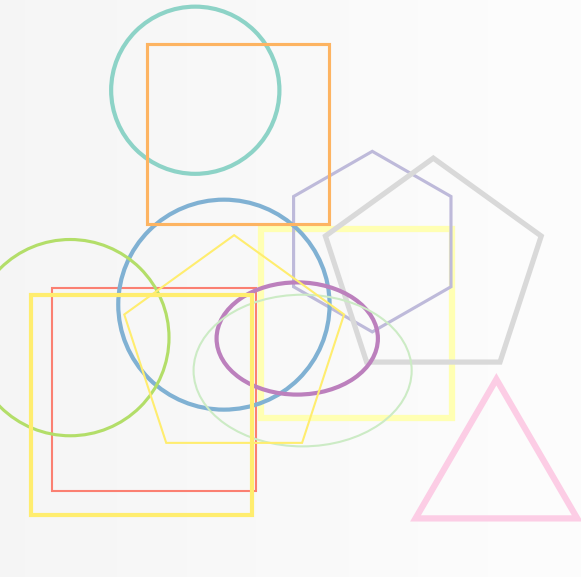[{"shape": "circle", "thickness": 2, "radius": 0.72, "center": [0.336, 0.843]}, {"shape": "square", "thickness": 3, "radius": 0.82, "center": [0.613, 0.439]}, {"shape": "hexagon", "thickness": 1.5, "radius": 0.78, "center": [0.64, 0.581]}, {"shape": "square", "thickness": 1, "radius": 0.88, "center": [0.265, 0.325]}, {"shape": "circle", "thickness": 2, "radius": 0.91, "center": [0.385, 0.472]}, {"shape": "square", "thickness": 1.5, "radius": 0.78, "center": [0.409, 0.767]}, {"shape": "circle", "thickness": 1.5, "radius": 0.85, "center": [0.121, 0.414]}, {"shape": "triangle", "thickness": 3, "radius": 0.8, "center": [0.854, 0.182]}, {"shape": "pentagon", "thickness": 2.5, "radius": 0.98, "center": [0.745, 0.53]}, {"shape": "oval", "thickness": 2, "radius": 0.69, "center": [0.511, 0.413]}, {"shape": "oval", "thickness": 1, "radius": 0.94, "center": [0.521, 0.357]}, {"shape": "pentagon", "thickness": 1, "radius": 0.99, "center": [0.403, 0.393]}, {"shape": "square", "thickness": 2, "radius": 0.95, "center": [0.243, 0.297]}]